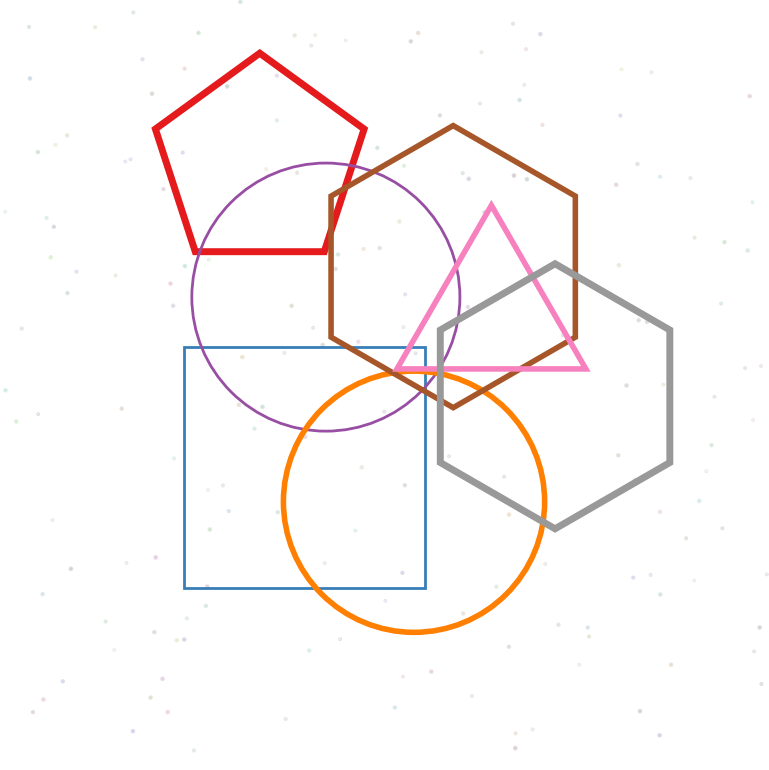[{"shape": "pentagon", "thickness": 2.5, "radius": 0.71, "center": [0.337, 0.788]}, {"shape": "square", "thickness": 1, "radius": 0.78, "center": [0.396, 0.393]}, {"shape": "circle", "thickness": 1, "radius": 0.87, "center": [0.423, 0.614]}, {"shape": "circle", "thickness": 2, "radius": 0.85, "center": [0.538, 0.348]}, {"shape": "hexagon", "thickness": 2, "radius": 0.92, "center": [0.589, 0.654]}, {"shape": "triangle", "thickness": 2, "radius": 0.71, "center": [0.638, 0.592]}, {"shape": "hexagon", "thickness": 2.5, "radius": 0.86, "center": [0.721, 0.485]}]